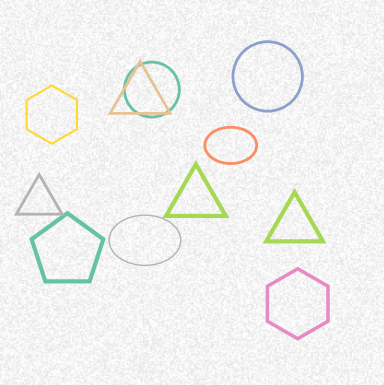[{"shape": "pentagon", "thickness": 3, "radius": 0.49, "center": [0.175, 0.348]}, {"shape": "circle", "thickness": 2, "radius": 0.36, "center": [0.394, 0.767]}, {"shape": "oval", "thickness": 2, "radius": 0.34, "center": [0.599, 0.622]}, {"shape": "circle", "thickness": 2, "radius": 0.45, "center": [0.695, 0.801]}, {"shape": "hexagon", "thickness": 2.5, "radius": 0.45, "center": [0.773, 0.211]}, {"shape": "triangle", "thickness": 3, "radius": 0.43, "center": [0.765, 0.416]}, {"shape": "triangle", "thickness": 3, "radius": 0.45, "center": [0.509, 0.484]}, {"shape": "hexagon", "thickness": 1.5, "radius": 0.38, "center": [0.135, 0.702]}, {"shape": "triangle", "thickness": 2, "radius": 0.45, "center": [0.364, 0.751]}, {"shape": "triangle", "thickness": 2, "radius": 0.34, "center": [0.102, 0.478]}, {"shape": "oval", "thickness": 1, "radius": 0.47, "center": [0.377, 0.376]}]